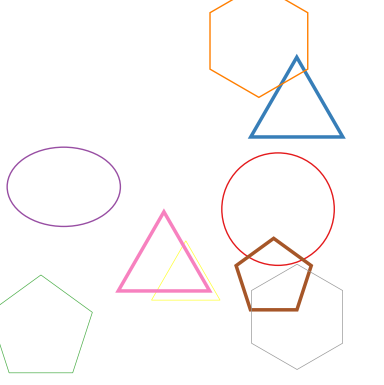[{"shape": "circle", "thickness": 1, "radius": 0.73, "center": [0.722, 0.457]}, {"shape": "triangle", "thickness": 2.5, "radius": 0.69, "center": [0.771, 0.713]}, {"shape": "pentagon", "thickness": 0.5, "radius": 0.7, "center": [0.106, 0.145]}, {"shape": "oval", "thickness": 1, "radius": 0.74, "center": [0.166, 0.515]}, {"shape": "hexagon", "thickness": 1, "radius": 0.73, "center": [0.672, 0.894]}, {"shape": "triangle", "thickness": 0.5, "radius": 0.51, "center": [0.483, 0.272]}, {"shape": "pentagon", "thickness": 2.5, "radius": 0.51, "center": [0.711, 0.278]}, {"shape": "triangle", "thickness": 2.5, "radius": 0.69, "center": [0.426, 0.313]}, {"shape": "hexagon", "thickness": 0.5, "radius": 0.68, "center": [0.772, 0.177]}]